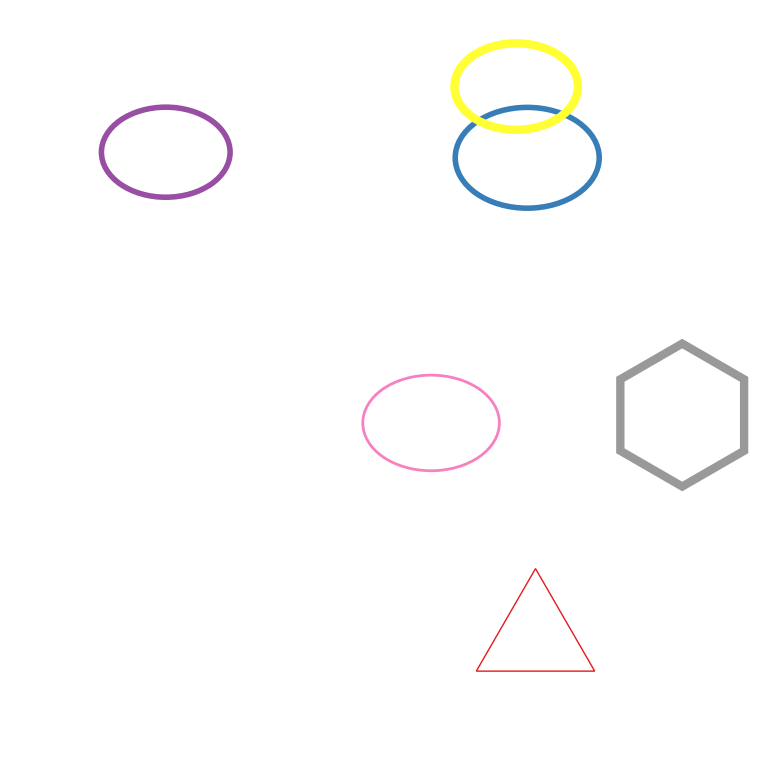[{"shape": "triangle", "thickness": 0.5, "radius": 0.44, "center": [0.695, 0.173]}, {"shape": "oval", "thickness": 2, "radius": 0.47, "center": [0.685, 0.795]}, {"shape": "oval", "thickness": 2, "radius": 0.42, "center": [0.215, 0.802]}, {"shape": "oval", "thickness": 3, "radius": 0.4, "center": [0.67, 0.888]}, {"shape": "oval", "thickness": 1, "radius": 0.44, "center": [0.56, 0.451]}, {"shape": "hexagon", "thickness": 3, "radius": 0.46, "center": [0.886, 0.461]}]